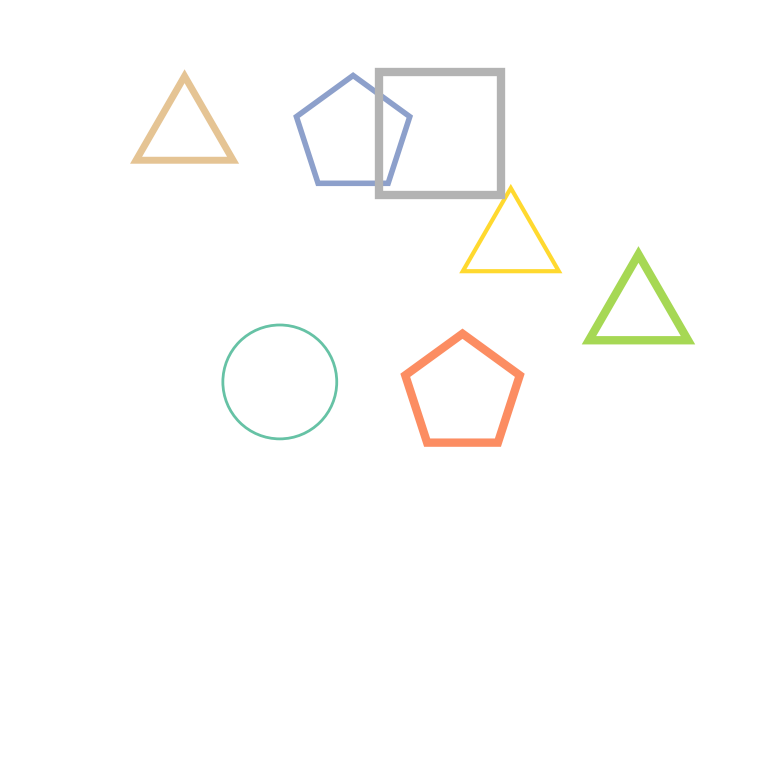[{"shape": "circle", "thickness": 1, "radius": 0.37, "center": [0.363, 0.504]}, {"shape": "pentagon", "thickness": 3, "radius": 0.39, "center": [0.601, 0.488]}, {"shape": "pentagon", "thickness": 2, "radius": 0.39, "center": [0.459, 0.825]}, {"shape": "triangle", "thickness": 3, "radius": 0.37, "center": [0.829, 0.595]}, {"shape": "triangle", "thickness": 1.5, "radius": 0.36, "center": [0.663, 0.684]}, {"shape": "triangle", "thickness": 2.5, "radius": 0.36, "center": [0.24, 0.828]}, {"shape": "square", "thickness": 3, "radius": 0.4, "center": [0.572, 0.826]}]